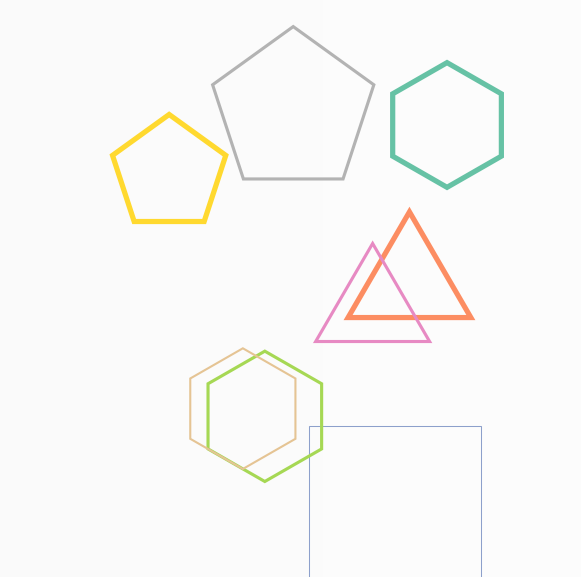[{"shape": "hexagon", "thickness": 2.5, "radius": 0.54, "center": [0.769, 0.783]}, {"shape": "triangle", "thickness": 2.5, "radius": 0.61, "center": [0.704, 0.51]}, {"shape": "square", "thickness": 0.5, "radius": 0.74, "center": [0.679, 0.113]}, {"shape": "triangle", "thickness": 1.5, "radius": 0.57, "center": [0.641, 0.464]}, {"shape": "hexagon", "thickness": 1.5, "radius": 0.56, "center": [0.456, 0.278]}, {"shape": "pentagon", "thickness": 2.5, "radius": 0.51, "center": [0.291, 0.698]}, {"shape": "hexagon", "thickness": 1, "radius": 0.52, "center": [0.418, 0.292]}, {"shape": "pentagon", "thickness": 1.5, "radius": 0.73, "center": [0.504, 0.807]}]